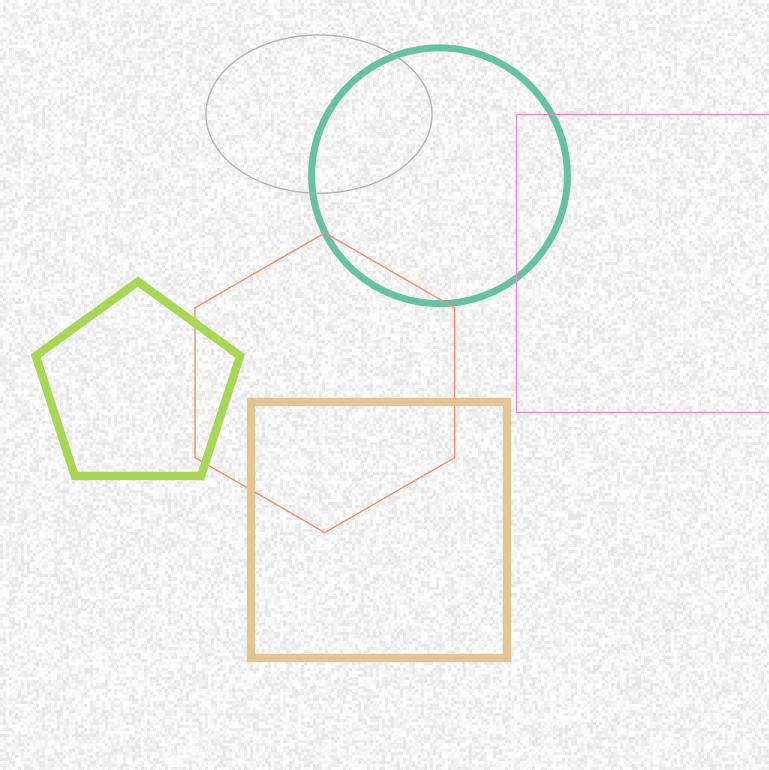[{"shape": "circle", "thickness": 2.5, "radius": 0.83, "center": [0.571, 0.772]}, {"shape": "hexagon", "thickness": 0.5, "radius": 0.97, "center": [0.422, 0.503]}, {"shape": "square", "thickness": 0.5, "radius": 0.97, "center": [0.864, 0.658]}, {"shape": "pentagon", "thickness": 3, "radius": 0.7, "center": [0.179, 0.495]}, {"shape": "square", "thickness": 3, "radius": 0.83, "center": [0.492, 0.312]}, {"shape": "oval", "thickness": 0.5, "radius": 0.73, "center": [0.414, 0.852]}]